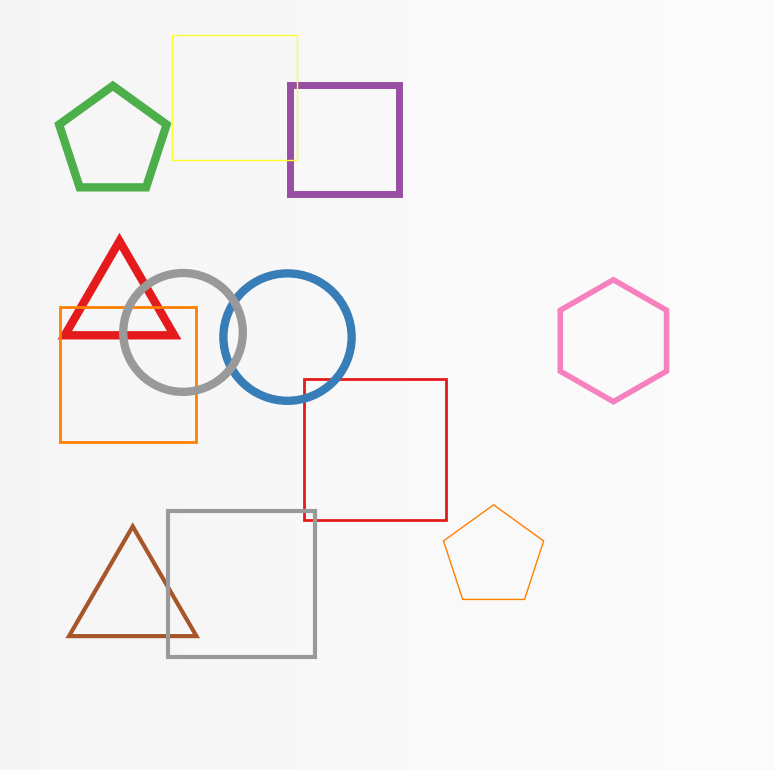[{"shape": "triangle", "thickness": 3, "radius": 0.41, "center": [0.154, 0.605]}, {"shape": "square", "thickness": 1, "radius": 0.46, "center": [0.484, 0.417]}, {"shape": "circle", "thickness": 3, "radius": 0.41, "center": [0.371, 0.562]}, {"shape": "pentagon", "thickness": 3, "radius": 0.36, "center": [0.146, 0.816]}, {"shape": "square", "thickness": 2.5, "radius": 0.35, "center": [0.445, 0.819]}, {"shape": "pentagon", "thickness": 0.5, "radius": 0.34, "center": [0.637, 0.276]}, {"shape": "square", "thickness": 1, "radius": 0.44, "center": [0.165, 0.513]}, {"shape": "square", "thickness": 0.5, "radius": 0.41, "center": [0.302, 0.873]}, {"shape": "triangle", "thickness": 1.5, "radius": 0.47, "center": [0.171, 0.221]}, {"shape": "hexagon", "thickness": 2, "radius": 0.4, "center": [0.791, 0.557]}, {"shape": "circle", "thickness": 3, "radius": 0.39, "center": [0.236, 0.568]}, {"shape": "square", "thickness": 1.5, "radius": 0.47, "center": [0.311, 0.241]}]